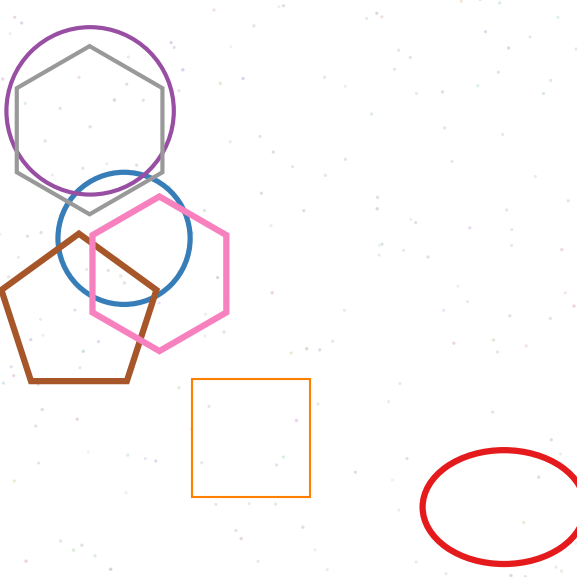[{"shape": "oval", "thickness": 3, "radius": 0.7, "center": [0.873, 0.121]}, {"shape": "circle", "thickness": 2.5, "radius": 0.57, "center": [0.215, 0.586]}, {"shape": "circle", "thickness": 2, "radius": 0.72, "center": [0.156, 0.807]}, {"shape": "square", "thickness": 1, "radius": 0.51, "center": [0.435, 0.241]}, {"shape": "pentagon", "thickness": 3, "radius": 0.71, "center": [0.137, 0.453]}, {"shape": "hexagon", "thickness": 3, "radius": 0.67, "center": [0.276, 0.525]}, {"shape": "hexagon", "thickness": 2, "radius": 0.73, "center": [0.155, 0.774]}]